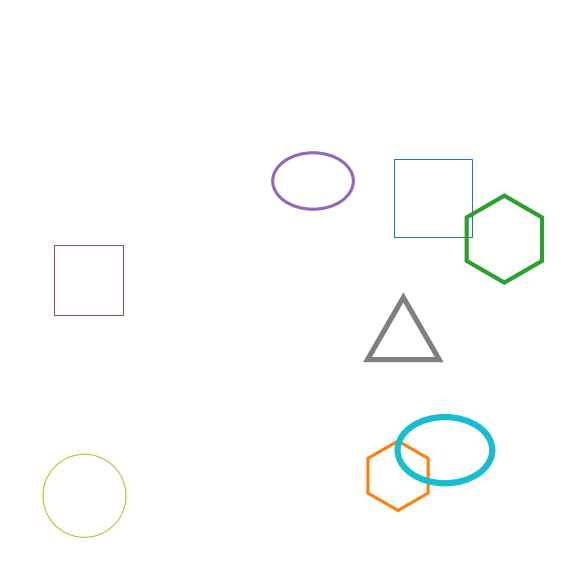[{"shape": "square", "thickness": 0.5, "radius": 0.34, "center": [0.75, 0.657]}, {"shape": "hexagon", "thickness": 1.5, "radius": 0.3, "center": [0.689, 0.175]}, {"shape": "hexagon", "thickness": 2, "radius": 0.38, "center": [0.873, 0.585]}, {"shape": "oval", "thickness": 1.5, "radius": 0.35, "center": [0.542, 0.686]}, {"shape": "square", "thickness": 0.5, "radius": 0.3, "center": [0.153, 0.514]}, {"shape": "triangle", "thickness": 2.5, "radius": 0.36, "center": [0.698, 0.412]}, {"shape": "circle", "thickness": 0.5, "radius": 0.36, "center": [0.146, 0.141]}, {"shape": "oval", "thickness": 3, "radius": 0.41, "center": [0.77, 0.22]}]